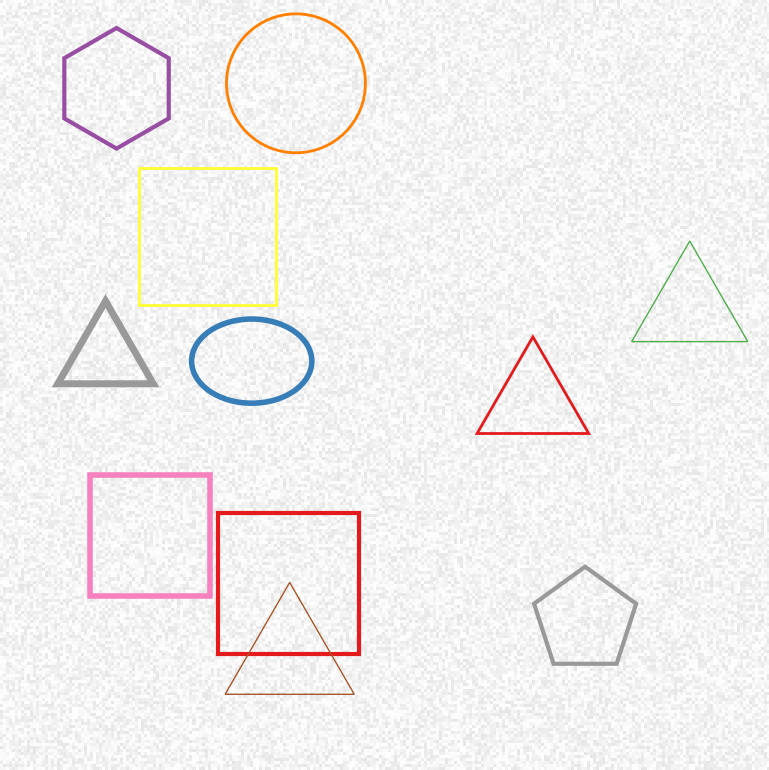[{"shape": "triangle", "thickness": 1, "radius": 0.42, "center": [0.692, 0.479]}, {"shape": "square", "thickness": 1.5, "radius": 0.46, "center": [0.374, 0.242]}, {"shape": "oval", "thickness": 2, "radius": 0.39, "center": [0.327, 0.531]}, {"shape": "triangle", "thickness": 0.5, "radius": 0.44, "center": [0.896, 0.6]}, {"shape": "hexagon", "thickness": 1.5, "radius": 0.39, "center": [0.151, 0.885]}, {"shape": "circle", "thickness": 1, "radius": 0.45, "center": [0.384, 0.892]}, {"shape": "square", "thickness": 1, "radius": 0.45, "center": [0.27, 0.693]}, {"shape": "triangle", "thickness": 0.5, "radius": 0.48, "center": [0.376, 0.147]}, {"shape": "square", "thickness": 2, "radius": 0.39, "center": [0.195, 0.305]}, {"shape": "pentagon", "thickness": 1.5, "radius": 0.35, "center": [0.76, 0.194]}, {"shape": "triangle", "thickness": 2.5, "radius": 0.36, "center": [0.137, 0.537]}]